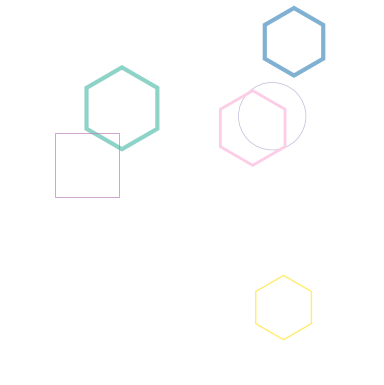[{"shape": "hexagon", "thickness": 3, "radius": 0.53, "center": [0.317, 0.719]}, {"shape": "circle", "thickness": 0.5, "radius": 0.44, "center": [0.707, 0.698]}, {"shape": "hexagon", "thickness": 3, "radius": 0.44, "center": [0.764, 0.891]}, {"shape": "hexagon", "thickness": 2, "radius": 0.49, "center": [0.656, 0.668]}, {"shape": "square", "thickness": 0.5, "radius": 0.42, "center": [0.227, 0.571]}, {"shape": "hexagon", "thickness": 1, "radius": 0.42, "center": [0.737, 0.201]}]